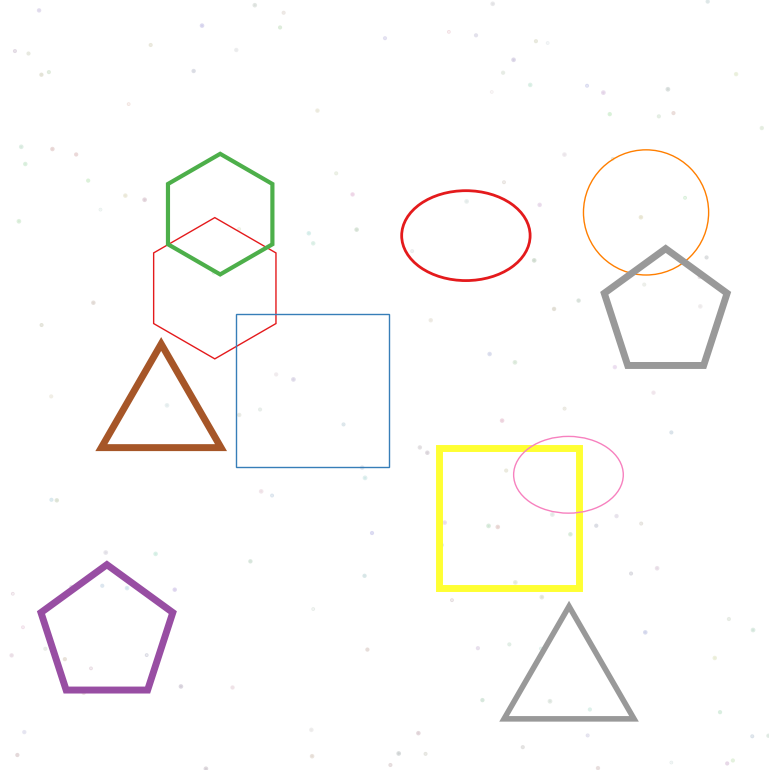[{"shape": "hexagon", "thickness": 0.5, "radius": 0.46, "center": [0.279, 0.626]}, {"shape": "oval", "thickness": 1, "radius": 0.42, "center": [0.605, 0.694]}, {"shape": "square", "thickness": 0.5, "radius": 0.5, "center": [0.406, 0.493]}, {"shape": "hexagon", "thickness": 1.5, "radius": 0.39, "center": [0.286, 0.722]}, {"shape": "pentagon", "thickness": 2.5, "radius": 0.45, "center": [0.139, 0.177]}, {"shape": "circle", "thickness": 0.5, "radius": 0.41, "center": [0.839, 0.724]}, {"shape": "square", "thickness": 2.5, "radius": 0.46, "center": [0.661, 0.328]}, {"shape": "triangle", "thickness": 2.5, "radius": 0.45, "center": [0.209, 0.464]}, {"shape": "oval", "thickness": 0.5, "radius": 0.36, "center": [0.738, 0.383]}, {"shape": "triangle", "thickness": 2, "radius": 0.49, "center": [0.739, 0.115]}, {"shape": "pentagon", "thickness": 2.5, "radius": 0.42, "center": [0.865, 0.593]}]